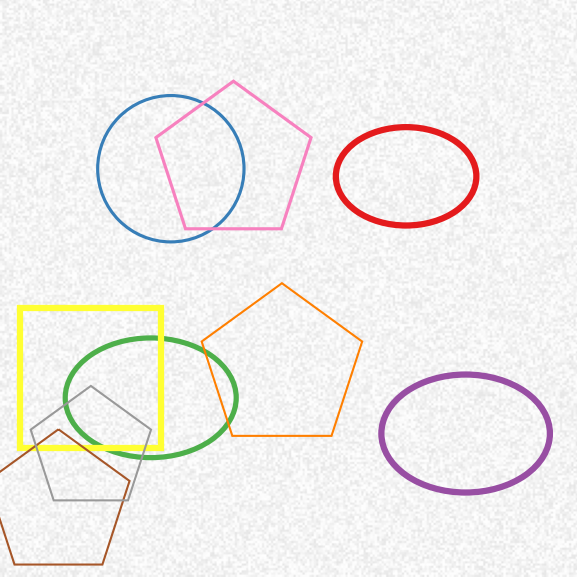[{"shape": "oval", "thickness": 3, "radius": 0.61, "center": [0.703, 0.694]}, {"shape": "circle", "thickness": 1.5, "radius": 0.63, "center": [0.296, 0.707]}, {"shape": "oval", "thickness": 2.5, "radius": 0.74, "center": [0.261, 0.31]}, {"shape": "oval", "thickness": 3, "radius": 0.73, "center": [0.806, 0.248]}, {"shape": "pentagon", "thickness": 1, "radius": 0.73, "center": [0.488, 0.363]}, {"shape": "square", "thickness": 3, "radius": 0.61, "center": [0.157, 0.345]}, {"shape": "pentagon", "thickness": 1, "radius": 0.65, "center": [0.101, 0.126]}, {"shape": "pentagon", "thickness": 1.5, "radius": 0.71, "center": [0.404, 0.717]}, {"shape": "pentagon", "thickness": 1, "radius": 0.55, "center": [0.157, 0.221]}]